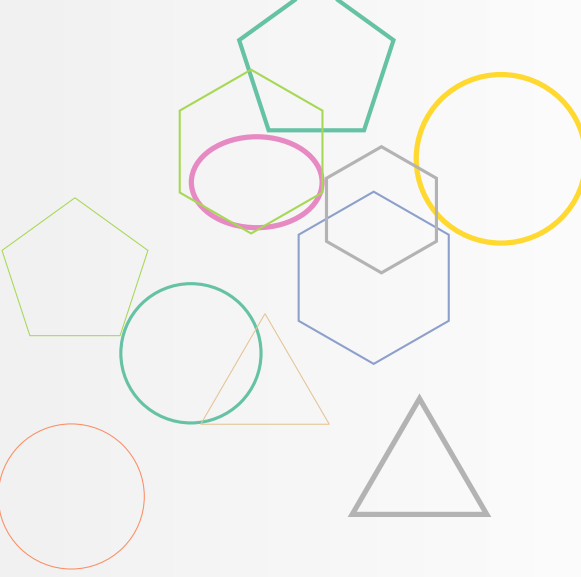[{"shape": "pentagon", "thickness": 2, "radius": 0.7, "center": [0.544, 0.886]}, {"shape": "circle", "thickness": 1.5, "radius": 0.6, "center": [0.328, 0.387]}, {"shape": "circle", "thickness": 0.5, "radius": 0.63, "center": [0.123, 0.139]}, {"shape": "hexagon", "thickness": 1, "radius": 0.75, "center": [0.643, 0.518]}, {"shape": "oval", "thickness": 2.5, "radius": 0.56, "center": [0.442, 0.684]}, {"shape": "pentagon", "thickness": 0.5, "radius": 0.66, "center": [0.129, 0.525]}, {"shape": "hexagon", "thickness": 1, "radius": 0.71, "center": [0.432, 0.737]}, {"shape": "circle", "thickness": 2.5, "radius": 0.73, "center": [0.862, 0.724]}, {"shape": "triangle", "thickness": 0.5, "radius": 0.64, "center": [0.456, 0.328]}, {"shape": "hexagon", "thickness": 1.5, "radius": 0.55, "center": [0.656, 0.636]}, {"shape": "triangle", "thickness": 2.5, "radius": 0.67, "center": [0.722, 0.175]}]